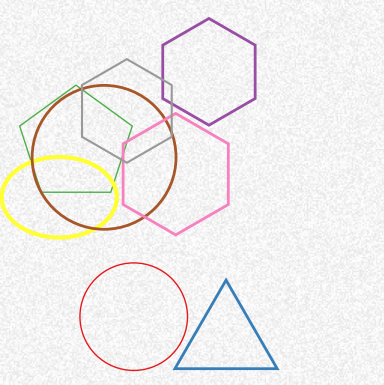[{"shape": "circle", "thickness": 1, "radius": 0.7, "center": [0.347, 0.177]}, {"shape": "triangle", "thickness": 2, "radius": 0.77, "center": [0.587, 0.119]}, {"shape": "pentagon", "thickness": 1, "radius": 0.77, "center": [0.197, 0.625]}, {"shape": "hexagon", "thickness": 2, "radius": 0.69, "center": [0.543, 0.813]}, {"shape": "oval", "thickness": 3, "radius": 0.75, "center": [0.154, 0.488]}, {"shape": "circle", "thickness": 2, "radius": 0.93, "center": [0.27, 0.591]}, {"shape": "hexagon", "thickness": 2, "radius": 0.79, "center": [0.456, 0.548]}, {"shape": "hexagon", "thickness": 1.5, "radius": 0.67, "center": [0.33, 0.712]}]